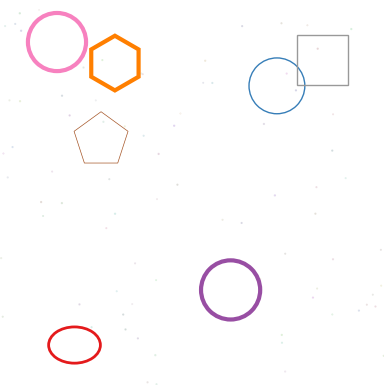[{"shape": "oval", "thickness": 2, "radius": 0.34, "center": [0.194, 0.104]}, {"shape": "circle", "thickness": 1, "radius": 0.36, "center": [0.719, 0.777]}, {"shape": "circle", "thickness": 3, "radius": 0.38, "center": [0.599, 0.247]}, {"shape": "hexagon", "thickness": 3, "radius": 0.35, "center": [0.298, 0.836]}, {"shape": "pentagon", "thickness": 0.5, "radius": 0.37, "center": [0.262, 0.636]}, {"shape": "circle", "thickness": 3, "radius": 0.38, "center": [0.148, 0.891]}, {"shape": "square", "thickness": 1, "radius": 0.33, "center": [0.838, 0.845]}]